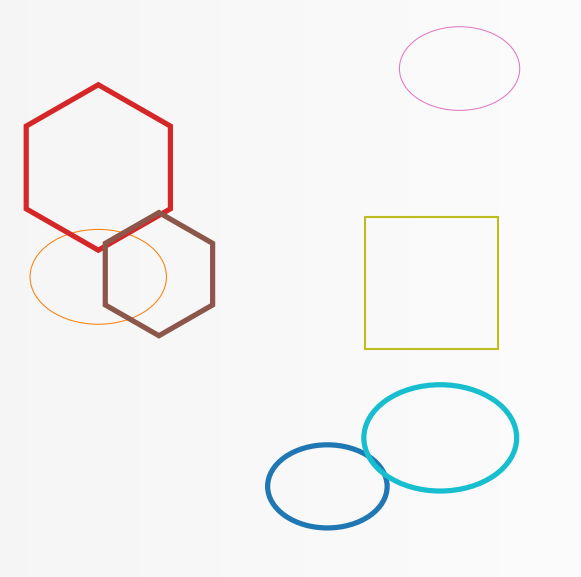[{"shape": "oval", "thickness": 2.5, "radius": 0.51, "center": [0.563, 0.157]}, {"shape": "oval", "thickness": 0.5, "radius": 0.59, "center": [0.169, 0.52]}, {"shape": "hexagon", "thickness": 2.5, "radius": 0.72, "center": [0.169, 0.709]}, {"shape": "hexagon", "thickness": 2.5, "radius": 0.53, "center": [0.273, 0.524]}, {"shape": "oval", "thickness": 0.5, "radius": 0.52, "center": [0.791, 0.88]}, {"shape": "square", "thickness": 1, "radius": 0.57, "center": [0.742, 0.509]}, {"shape": "oval", "thickness": 2.5, "radius": 0.66, "center": [0.757, 0.241]}]